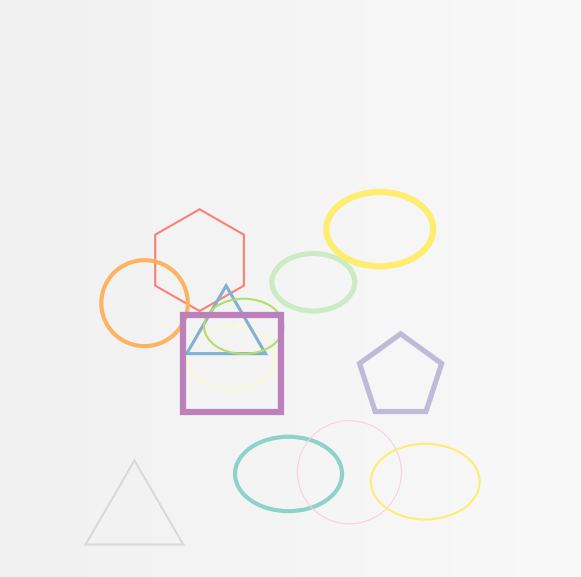[{"shape": "oval", "thickness": 2, "radius": 0.46, "center": [0.496, 0.178]}, {"shape": "oval", "thickness": 0.5, "radius": 0.38, "center": [0.398, 0.38]}, {"shape": "pentagon", "thickness": 2.5, "radius": 0.37, "center": [0.689, 0.347]}, {"shape": "hexagon", "thickness": 1, "radius": 0.44, "center": [0.343, 0.549]}, {"shape": "triangle", "thickness": 1.5, "radius": 0.39, "center": [0.389, 0.426]}, {"shape": "circle", "thickness": 2, "radius": 0.37, "center": [0.249, 0.474]}, {"shape": "oval", "thickness": 1, "radius": 0.34, "center": [0.419, 0.434]}, {"shape": "circle", "thickness": 0.5, "radius": 0.45, "center": [0.601, 0.181]}, {"shape": "triangle", "thickness": 1, "radius": 0.49, "center": [0.231, 0.105]}, {"shape": "square", "thickness": 3, "radius": 0.42, "center": [0.399, 0.37]}, {"shape": "oval", "thickness": 2.5, "radius": 0.36, "center": [0.539, 0.51]}, {"shape": "oval", "thickness": 1, "radius": 0.47, "center": [0.732, 0.165]}, {"shape": "oval", "thickness": 3, "radius": 0.46, "center": [0.653, 0.602]}]